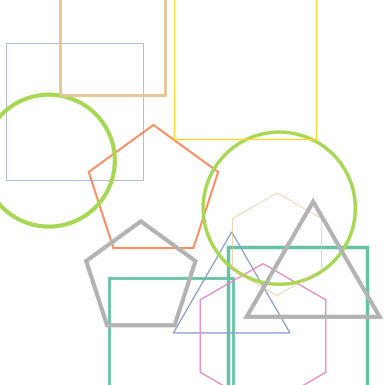[{"shape": "square", "thickness": 2.5, "radius": 0.9, "center": [0.772, 0.177]}, {"shape": "square", "thickness": 2, "radius": 0.81, "center": [0.444, 0.115]}, {"shape": "pentagon", "thickness": 1.5, "radius": 0.88, "center": [0.399, 0.499]}, {"shape": "triangle", "thickness": 1, "radius": 0.87, "center": [0.602, 0.223]}, {"shape": "square", "thickness": 0.5, "radius": 0.89, "center": [0.194, 0.711]}, {"shape": "hexagon", "thickness": 1, "radius": 0.94, "center": [0.683, 0.127]}, {"shape": "circle", "thickness": 2.5, "radius": 0.99, "center": [0.725, 0.459]}, {"shape": "circle", "thickness": 3, "radius": 0.86, "center": [0.127, 0.583]}, {"shape": "square", "thickness": 1, "radius": 0.92, "center": [0.636, 0.824]}, {"shape": "square", "thickness": 2, "radius": 0.68, "center": [0.292, 0.89]}, {"shape": "hexagon", "thickness": 0.5, "radius": 0.67, "center": [0.72, 0.366]}, {"shape": "triangle", "thickness": 3, "radius": 1.0, "center": [0.813, 0.277]}, {"shape": "pentagon", "thickness": 3, "radius": 0.75, "center": [0.366, 0.276]}]